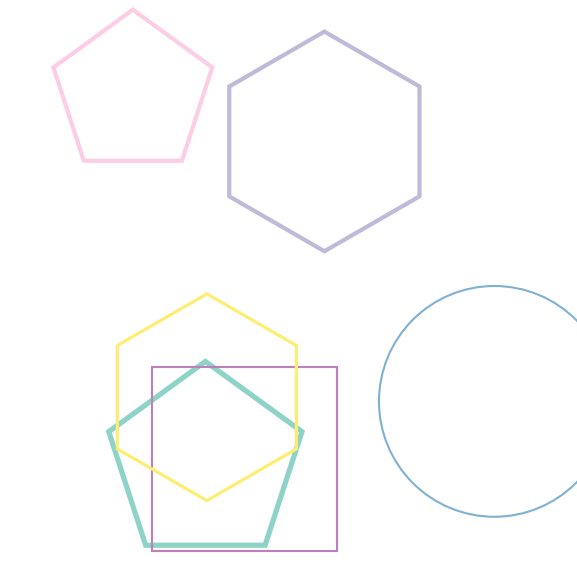[{"shape": "pentagon", "thickness": 2.5, "radius": 0.88, "center": [0.356, 0.197]}, {"shape": "hexagon", "thickness": 2, "radius": 0.95, "center": [0.562, 0.754]}, {"shape": "circle", "thickness": 1, "radius": 1.0, "center": [0.856, 0.304]}, {"shape": "pentagon", "thickness": 2, "radius": 0.72, "center": [0.23, 0.838]}, {"shape": "square", "thickness": 1, "radius": 0.8, "center": [0.424, 0.204]}, {"shape": "hexagon", "thickness": 1.5, "radius": 0.9, "center": [0.358, 0.311]}]